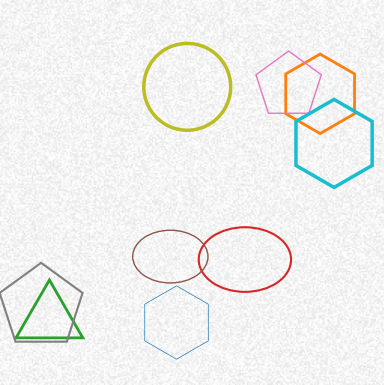[{"shape": "hexagon", "thickness": 0.5, "radius": 0.48, "center": [0.459, 0.162]}, {"shape": "hexagon", "thickness": 2, "radius": 0.52, "center": [0.832, 0.756]}, {"shape": "triangle", "thickness": 2, "radius": 0.5, "center": [0.128, 0.173]}, {"shape": "oval", "thickness": 1.5, "radius": 0.6, "center": [0.636, 0.326]}, {"shape": "oval", "thickness": 1, "radius": 0.49, "center": [0.442, 0.334]}, {"shape": "pentagon", "thickness": 1, "radius": 0.45, "center": [0.75, 0.778]}, {"shape": "pentagon", "thickness": 1.5, "radius": 0.57, "center": [0.107, 0.204]}, {"shape": "circle", "thickness": 2.5, "radius": 0.56, "center": [0.486, 0.774]}, {"shape": "hexagon", "thickness": 2.5, "radius": 0.57, "center": [0.868, 0.627]}]